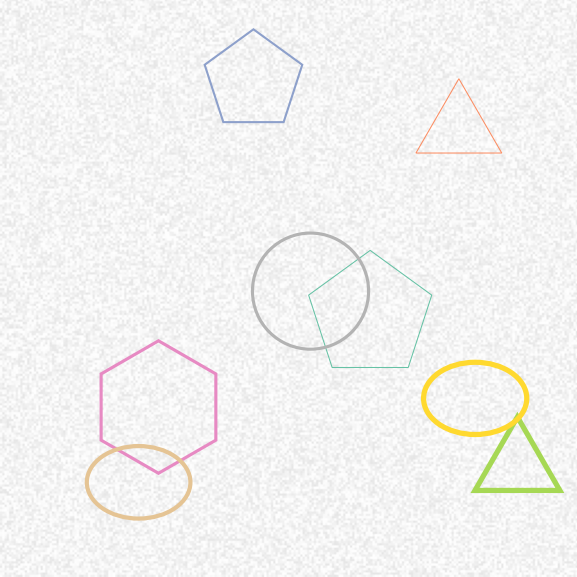[{"shape": "pentagon", "thickness": 0.5, "radius": 0.56, "center": [0.641, 0.453]}, {"shape": "triangle", "thickness": 0.5, "radius": 0.43, "center": [0.795, 0.777]}, {"shape": "pentagon", "thickness": 1, "radius": 0.44, "center": [0.439, 0.86]}, {"shape": "hexagon", "thickness": 1.5, "radius": 0.57, "center": [0.274, 0.294]}, {"shape": "triangle", "thickness": 2.5, "radius": 0.42, "center": [0.896, 0.192]}, {"shape": "oval", "thickness": 2.5, "radius": 0.45, "center": [0.823, 0.309]}, {"shape": "oval", "thickness": 2, "radius": 0.45, "center": [0.24, 0.164]}, {"shape": "circle", "thickness": 1.5, "radius": 0.5, "center": [0.538, 0.495]}]